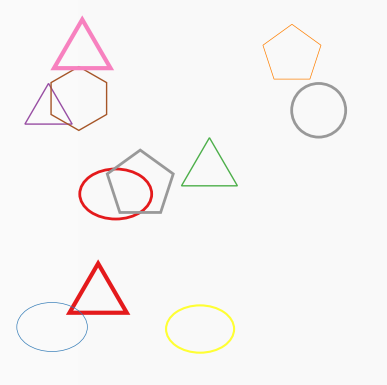[{"shape": "oval", "thickness": 2, "radius": 0.46, "center": [0.299, 0.496]}, {"shape": "triangle", "thickness": 3, "radius": 0.43, "center": [0.253, 0.23]}, {"shape": "oval", "thickness": 0.5, "radius": 0.46, "center": [0.134, 0.151]}, {"shape": "triangle", "thickness": 1, "radius": 0.42, "center": [0.541, 0.559]}, {"shape": "triangle", "thickness": 1, "radius": 0.35, "center": [0.125, 0.713]}, {"shape": "pentagon", "thickness": 0.5, "radius": 0.39, "center": [0.753, 0.858]}, {"shape": "oval", "thickness": 1.5, "radius": 0.44, "center": [0.516, 0.145]}, {"shape": "hexagon", "thickness": 1, "radius": 0.41, "center": [0.203, 0.744]}, {"shape": "triangle", "thickness": 3, "radius": 0.42, "center": [0.212, 0.865]}, {"shape": "pentagon", "thickness": 2, "radius": 0.45, "center": [0.362, 0.521]}, {"shape": "circle", "thickness": 2, "radius": 0.35, "center": [0.822, 0.714]}]